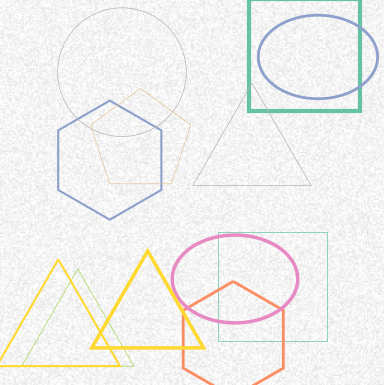[{"shape": "square", "thickness": 0.5, "radius": 0.71, "center": [0.707, 0.257]}, {"shape": "square", "thickness": 3, "radius": 0.72, "center": [0.791, 0.857]}, {"shape": "hexagon", "thickness": 2, "radius": 0.75, "center": [0.606, 0.119]}, {"shape": "hexagon", "thickness": 1.5, "radius": 0.77, "center": [0.285, 0.584]}, {"shape": "oval", "thickness": 2, "radius": 0.77, "center": [0.826, 0.852]}, {"shape": "oval", "thickness": 2.5, "radius": 0.81, "center": [0.61, 0.275]}, {"shape": "triangle", "thickness": 0.5, "radius": 0.84, "center": [0.202, 0.133]}, {"shape": "triangle", "thickness": 2.5, "radius": 0.84, "center": [0.384, 0.18]}, {"shape": "triangle", "thickness": 1.5, "radius": 0.92, "center": [0.151, 0.141]}, {"shape": "pentagon", "thickness": 0.5, "radius": 0.68, "center": [0.365, 0.633]}, {"shape": "triangle", "thickness": 0.5, "radius": 0.89, "center": [0.655, 0.607]}, {"shape": "circle", "thickness": 0.5, "radius": 0.84, "center": [0.317, 0.813]}]